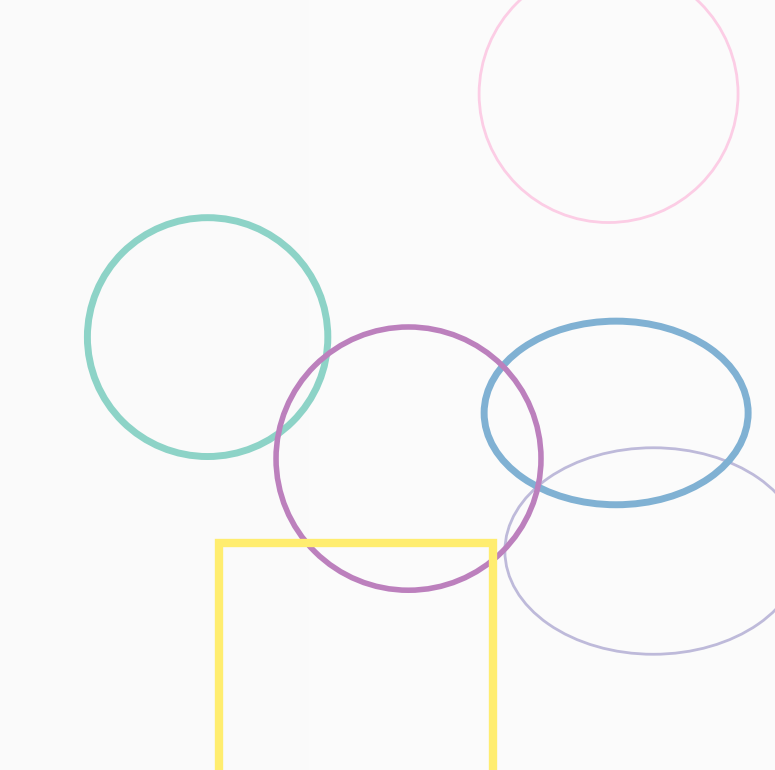[{"shape": "circle", "thickness": 2.5, "radius": 0.78, "center": [0.268, 0.562]}, {"shape": "oval", "thickness": 1, "radius": 0.96, "center": [0.843, 0.284]}, {"shape": "oval", "thickness": 2.5, "radius": 0.85, "center": [0.795, 0.464]}, {"shape": "circle", "thickness": 1, "radius": 0.84, "center": [0.785, 0.878]}, {"shape": "circle", "thickness": 2, "radius": 0.85, "center": [0.527, 0.404]}, {"shape": "square", "thickness": 3, "radius": 0.88, "center": [0.459, 0.118]}]